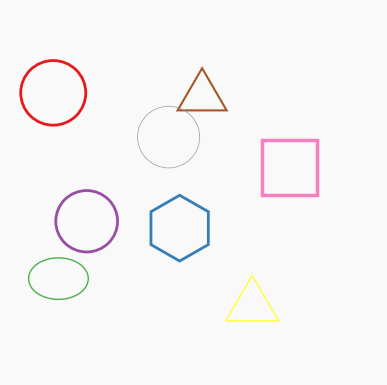[{"shape": "circle", "thickness": 2, "radius": 0.42, "center": [0.137, 0.759]}, {"shape": "hexagon", "thickness": 2, "radius": 0.43, "center": [0.464, 0.407]}, {"shape": "oval", "thickness": 1, "radius": 0.39, "center": [0.151, 0.276]}, {"shape": "circle", "thickness": 2, "radius": 0.4, "center": [0.224, 0.425]}, {"shape": "triangle", "thickness": 1, "radius": 0.39, "center": [0.651, 0.206]}, {"shape": "triangle", "thickness": 1.5, "radius": 0.37, "center": [0.522, 0.75]}, {"shape": "square", "thickness": 2.5, "radius": 0.35, "center": [0.746, 0.565]}, {"shape": "circle", "thickness": 0.5, "radius": 0.4, "center": [0.435, 0.644]}]